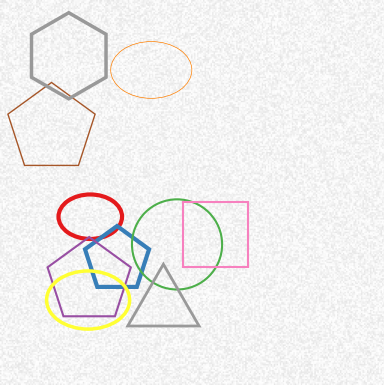[{"shape": "oval", "thickness": 3, "radius": 0.41, "center": [0.235, 0.437]}, {"shape": "pentagon", "thickness": 3, "radius": 0.44, "center": [0.304, 0.325]}, {"shape": "circle", "thickness": 1.5, "radius": 0.59, "center": [0.46, 0.365]}, {"shape": "pentagon", "thickness": 1.5, "radius": 0.57, "center": [0.232, 0.271]}, {"shape": "oval", "thickness": 0.5, "radius": 0.53, "center": [0.393, 0.818]}, {"shape": "oval", "thickness": 2.5, "radius": 0.54, "center": [0.229, 0.221]}, {"shape": "pentagon", "thickness": 1, "radius": 0.6, "center": [0.134, 0.667]}, {"shape": "square", "thickness": 1.5, "radius": 0.42, "center": [0.561, 0.391]}, {"shape": "hexagon", "thickness": 2.5, "radius": 0.56, "center": [0.179, 0.855]}, {"shape": "triangle", "thickness": 2, "radius": 0.54, "center": [0.424, 0.207]}]